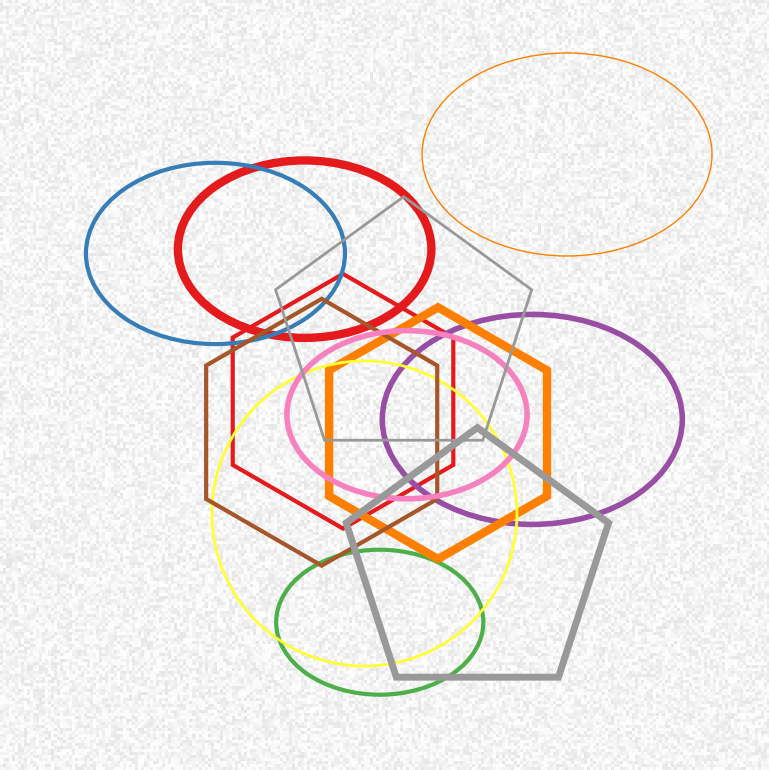[{"shape": "oval", "thickness": 3, "radius": 0.82, "center": [0.396, 0.676]}, {"shape": "hexagon", "thickness": 1.5, "radius": 0.83, "center": [0.445, 0.479]}, {"shape": "oval", "thickness": 1.5, "radius": 0.84, "center": [0.28, 0.671]}, {"shape": "oval", "thickness": 1.5, "radius": 0.67, "center": [0.493, 0.192]}, {"shape": "oval", "thickness": 2, "radius": 0.97, "center": [0.691, 0.455]}, {"shape": "hexagon", "thickness": 3, "radius": 0.82, "center": [0.569, 0.437]}, {"shape": "oval", "thickness": 0.5, "radius": 0.94, "center": [0.736, 0.799]}, {"shape": "circle", "thickness": 1, "radius": 0.99, "center": [0.473, 0.333]}, {"shape": "hexagon", "thickness": 1.5, "radius": 0.87, "center": [0.418, 0.439]}, {"shape": "oval", "thickness": 2, "radius": 0.78, "center": [0.529, 0.461]}, {"shape": "pentagon", "thickness": 2.5, "radius": 0.9, "center": [0.62, 0.265]}, {"shape": "pentagon", "thickness": 1, "radius": 0.87, "center": [0.524, 0.57]}]